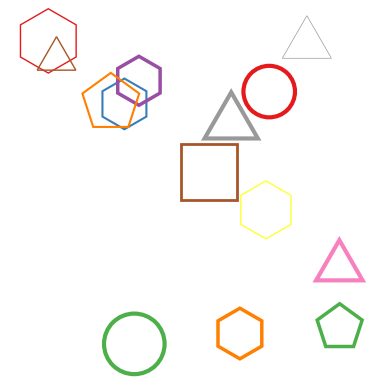[{"shape": "circle", "thickness": 3, "radius": 0.33, "center": [0.699, 0.762]}, {"shape": "hexagon", "thickness": 1, "radius": 0.42, "center": [0.125, 0.894]}, {"shape": "hexagon", "thickness": 1.5, "radius": 0.33, "center": [0.323, 0.73]}, {"shape": "circle", "thickness": 3, "radius": 0.39, "center": [0.349, 0.107]}, {"shape": "pentagon", "thickness": 2.5, "radius": 0.31, "center": [0.882, 0.15]}, {"shape": "hexagon", "thickness": 2.5, "radius": 0.32, "center": [0.361, 0.79]}, {"shape": "hexagon", "thickness": 2.5, "radius": 0.33, "center": [0.623, 0.134]}, {"shape": "pentagon", "thickness": 1.5, "radius": 0.39, "center": [0.288, 0.733]}, {"shape": "hexagon", "thickness": 1, "radius": 0.38, "center": [0.691, 0.455]}, {"shape": "square", "thickness": 2, "radius": 0.36, "center": [0.542, 0.553]}, {"shape": "triangle", "thickness": 1, "radius": 0.29, "center": [0.147, 0.847]}, {"shape": "triangle", "thickness": 3, "radius": 0.35, "center": [0.881, 0.307]}, {"shape": "triangle", "thickness": 3, "radius": 0.4, "center": [0.601, 0.68]}, {"shape": "triangle", "thickness": 0.5, "radius": 0.37, "center": [0.797, 0.886]}]